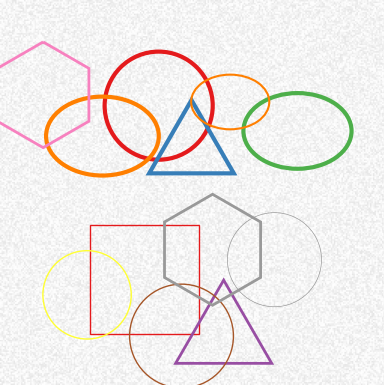[{"shape": "square", "thickness": 1, "radius": 0.71, "center": [0.375, 0.275]}, {"shape": "circle", "thickness": 3, "radius": 0.7, "center": [0.412, 0.726]}, {"shape": "triangle", "thickness": 3, "radius": 0.63, "center": [0.497, 0.613]}, {"shape": "oval", "thickness": 3, "radius": 0.7, "center": [0.773, 0.66]}, {"shape": "triangle", "thickness": 2, "radius": 0.72, "center": [0.581, 0.128]}, {"shape": "oval", "thickness": 1.5, "radius": 0.51, "center": [0.598, 0.735]}, {"shape": "oval", "thickness": 3, "radius": 0.73, "center": [0.266, 0.647]}, {"shape": "circle", "thickness": 1, "radius": 0.57, "center": [0.226, 0.234]}, {"shape": "circle", "thickness": 1, "radius": 0.67, "center": [0.471, 0.127]}, {"shape": "hexagon", "thickness": 2, "radius": 0.69, "center": [0.112, 0.754]}, {"shape": "hexagon", "thickness": 2, "radius": 0.72, "center": [0.552, 0.351]}, {"shape": "circle", "thickness": 0.5, "radius": 0.61, "center": [0.713, 0.325]}]